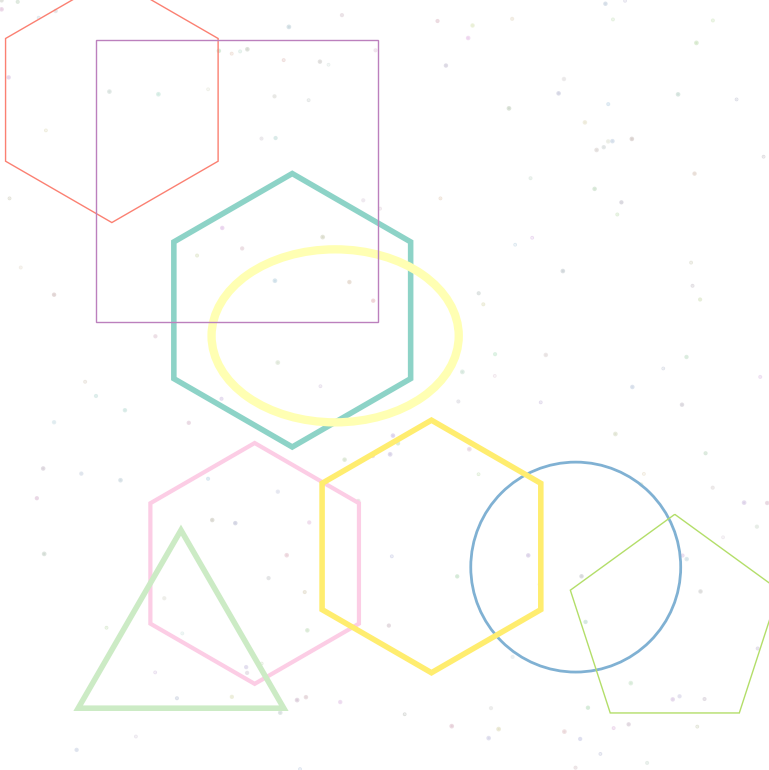[{"shape": "hexagon", "thickness": 2, "radius": 0.89, "center": [0.38, 0.597]}, {"shape": "oval", "thickness": 3, "radius": 0.8, "center": [0.435, 0.564]}, {"shape": "hexagon", "thickness": 0.5, "radius": 0.8, "center": [0.145, 0.87]}, {"shape": "circle", "thickness": 1, "radius": 0.68, "center": [0.748, 0.264]}, {"shape": "pentagon", "thickness": 0.5, "radius": 0.71, "center": [0.876, 0.189]}, {"shape": "hexagon", "thickness": 1.5, "radius": 0.78, "center": [0.331, 0.268]}, {"shape": "square", "thickness": 0.5, "radius": 0.92, "center": [0.308, 0.765]}, {"shape": "triangle", "thickness": 2, "radius": 0.77, "center": [0.235, 0.157]}, {"shape": "hexagon", "thickness": 2, "radius": 0.82, "center": [0.56, 0.29]}]